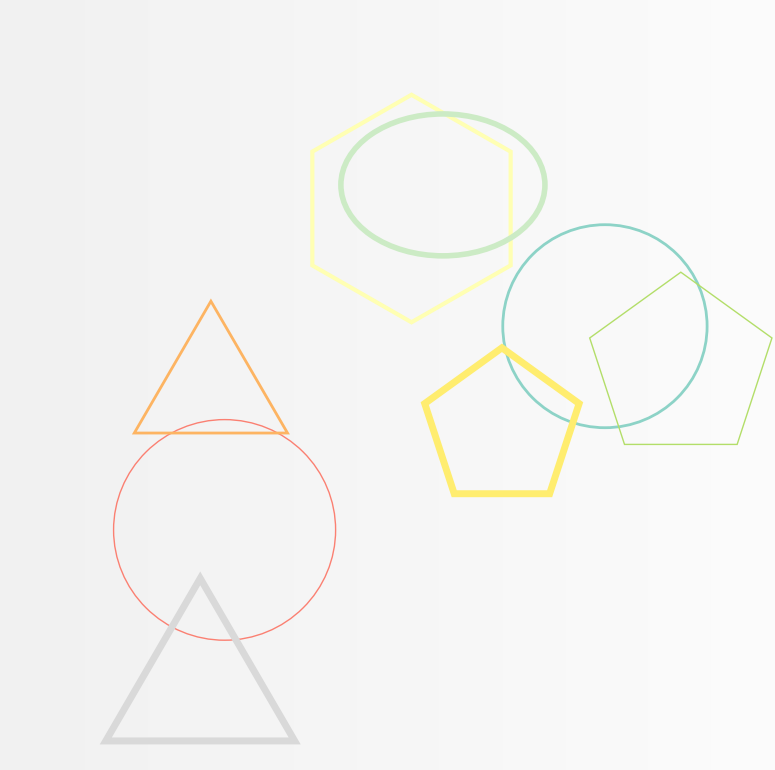[{"shape": "circle", "thickness": 1, "radius": 0.66, "center": [0.781, 0.576]}, {"shape": "hexagon", "thickness": 1.5, "radius": 0.74, "center": [0.531, 0.729]}, {"shape": "circle", "thickness": 0.5, "radius": 0.72, "center": [0.29, 0.312]}, {"shape": "triangle", "thickness": 1, "radius": 0.57, "center": [0.272, 0.495]}, {"shape": "pentagon", "thickness": 0.5, "radius": 0.62, "center": [0.878, 0.523]}, {"shape": "triangle", "thickness": 2.5, "radius": 0.7, "center": [0.258, 0.108]}, {"shape": "oval", "thickness": 2, "radius": 0.66, "center": [0.572, 0.76]}, {"shape": "pentagon", "thickness": 2.5, "radius": 0.52, "center": [0.648, 0.444]}]